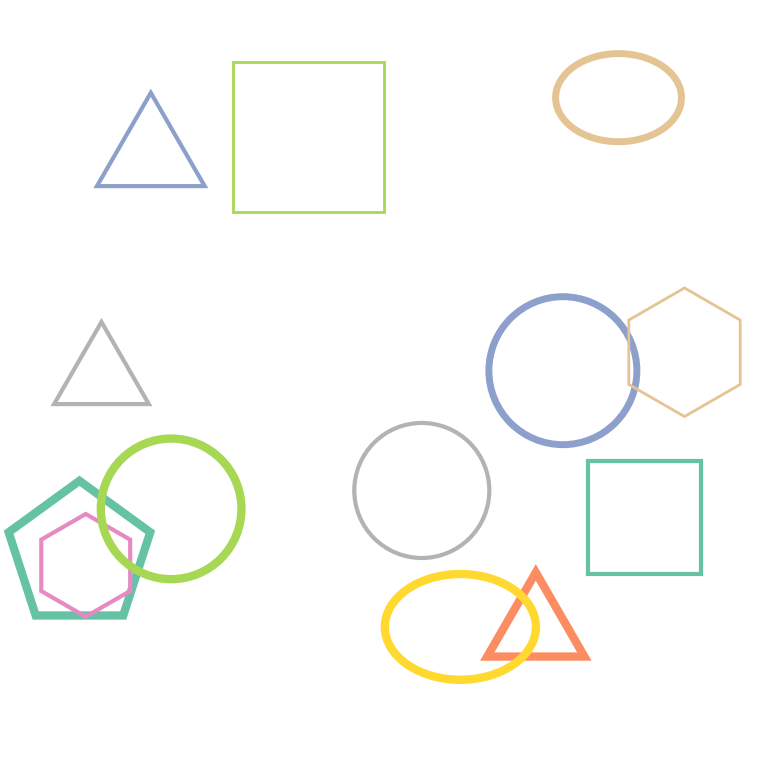[{"shape": "square", "thickness": 1.5, "radius": 0.37, "center": [0.837, 0.328]}, {"shape": "pentagon", "thickness": 3, "radius": 0.48, "center": [0.103, 0.279]}, {"shape": "triangle", "thickness": 3, "radius": 0.36, "center": [0.696, 0.184]}, {"shape": "triangle", "thickness": 1.5, "radius": 0.4, "center": [0.196, 0.799]}, {"shape": "circle", "thickness": 2.5, "radius": 0.48, "center": [0.731, 0.519]}, {"shape": "hexagon", "thickness": 1.5, "radius": 0.33, "center": [0.111, 0.266]}, {"shape": "square", "thickness": 1, "radius": 0.49, "center": [0.4, 0.822]}, {"shape": "circle", "thickness": 3, "radius": 0.46, "center": [0.222, 0.339]}, {"shape": "oval", "thickness": 3, "radius": 0.49, "center": [0.598, 0.186]}, {"shape": "oval", "thickness": 2.5, "radius": 0.41, "center": [0.803, 0.873]}, {"shape": "hexagon", "thickness": 1, "radius": 0.42, "center": [0.889, 0.543]}, {"shape": "circle", "thickness": 1.5, "radius": 0.44, "center": [0.548, 0.363]}, {"shape": "triangle", "thickness": 1.5, "radius": 0.36, "center": [0.132, 0.511]}]